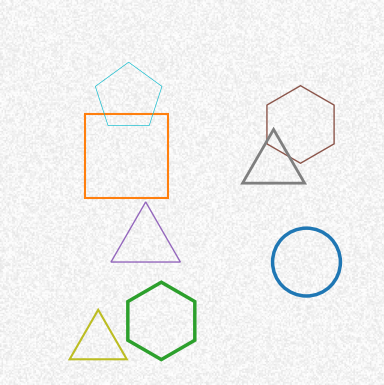[{"shape": "circle", "thickness": 2.5, "radius": 0.44, "center": [0.796, 0.319]}, {"shape": "square", "thickness": 1.5, "radius": 0.54, "center": [0.329, 0.596]}, {"shape": "hexagon", "thickness": 2.5, "radius": 0.5, "center": [0.419, 0.166]}, {"shape": "triangle", "thickness": 1, "radius": 0.52, "center": [0.378, 0.371]}, {"shape": "hexagon", "thickness": 1, "radius": 0.5, "center": [0.781, 0.677]}, {"shape": "triangle", "thickness": 2, "radius": 0.46, "center": [0.711, 0.571]}, {"shape": "triangle", "thickness": 1.5, "radius": 0.43, "center": [0.255, 0.11]}, {"shape": "pentagon", "thickness": 0.5, "radius": 0.45, "center": [0.334, 0.747]}]